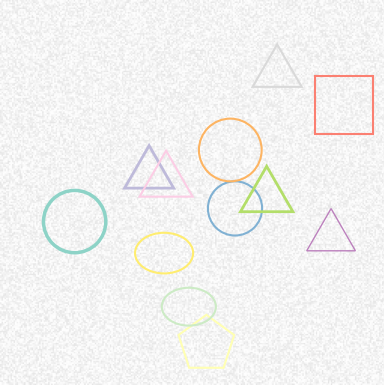[{"shape": "circle", "thickness": 2.5, "radius": 0.4, "center": [0.194, 0.424]}, {"shape": "pentagon", "thickness": 1.5, "radius": 0.38, "center": [0.536, 0.106]}, {"shape": "triangle", "thickness": 2, "radius": 0.37, "center": [0.387, 0.548]}, {"shape": "square", "thickness": 1.5, "radius": 0.37, "center": [0.893, 0.727]}, {"shape": "circle", "thickness": 1.5, "radius": 0.35, "center": [0.61, 0.459]}, {"shape": "circle", "thickness": 1.5, "radius": 0.41, "center": [0.598, 0.61]}, {"shape": "triangle", "thickness": 2, "radius": 0.39, "center": [0.693, 0.489]}, {"shape": "triangle", "thickness": 1.5, "radius": 0.4, "center": [0.431, 0.529]}, {"shape": "triangle", "thickness": 1.5, "radius": 0.37, "center": [0.72, 0.811]}, {"shape": "triangle", "thickness": 1, "radius": 0.37, "center": [0.86, 0.385]}, {"shape": "oval", "thickness": 1.5, "radius": 0.35, "center": [0.49, 0.203]}, {"shape": "oval", "thickness": 1.5, "radius": 0.38, "center": [0.426, 0.343]}]